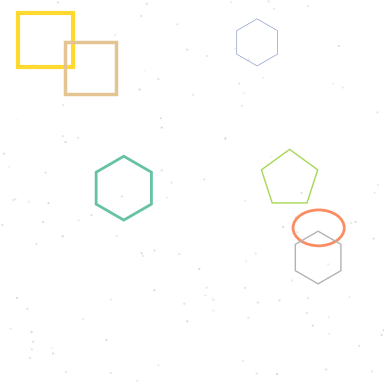[{"shape": "hexagon", "thickness": 2, "radius": 0.41, "center": [0.322, 0.511]}, {"shape": "oval", "thickness": 2, "radius": 0.33, "center": [0.828, 0.408]}, {"shape": "hexagon", "thickness": 0.5, "radius": 0.31, "center": [0.668, 0.89]}, {"shape": "pentagon", "thickness": 1, "radius": 0.38, "center": [0.752, 0.535]}, {"shape": "square", "thickness": 3, "radius": 0.35, "center": [0.118, 0.896]}, {"shape": "square", "thickness": 2.5, "radius": 0.33, "center": [0.234, 0.824]}, {"shape": "hexagon", "thickness": 1, "radius": 0.34, "center": [0.826, 0.331]}]